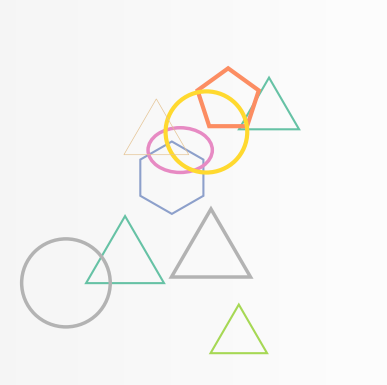[{"shape": "triangle", "thickness": 1.5, "radius": 0.45, "center": [0.694, 0.709]}, {"shape": "triangle", "thickness": 1.5, "radius": 0.58, "center": [0.323, 0.323]}, {"shape": "pentagon", "thickness": 3, "radius": 0.42, "center": [0.589, 0.739]}, {"shape": "hexagon", "thickness": 1.5, "radius": 0.47, "center": [0.444, 0.538]}, {"shape": "oval", "thickness": 2.5, "radius": 0.41, "center": [0.465, 0.61]}, {"shape": "triangle", "thickness": 1.5, "radius": 0.42, "center": [0.616, 0.125]}, {"shape": "circle", "thickness": 3, "radius": 0.53, "center": [0.533, 0.657]}, {"shape": "triangle", "thickness": 0.5, "radius": 0.48, "center": [0.403, 0.647]}, {"shape": "circle", "thickness": 2.5, "radius": 0.57, "center": [0.17, 0.265]}, {"shape": "triangle", "thickness": 2.5, "radius": 0.59, "center": [0.544, 0.339]}]